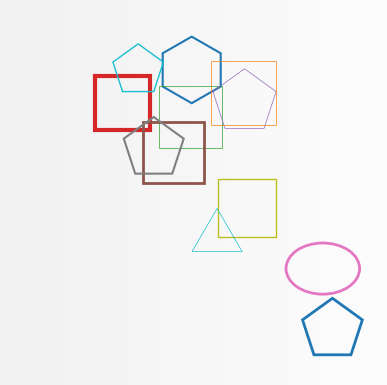[{"shape": "pentagon", "thickness": 2, "radius": 0.41, "center": [0.858, 0.144]}, {"shape": "hexagon", "thickness": 1.5, "radius": 0.43, "center": [0.495, 0.818]}, {"shape": "square", "thickness": 0.5, "radius": 0.42, "center": [0.628, 0.758]}, {"shape": "square", "thickness": 0.5, "radius": 0.4, "center": [0.492, 0.695]}, {"shape": "square", "thickness": 3, "radius": 0.35, "center": [0.316, 0.732]}, {"shape": "pentagon", "thickness": 0.5, "radius": 0.43, "center": [0.631, 0.736]}, {"shape": "square", "thickness": 2, "radius": 0.39, "center": [0.449, 0.604]}, {"shape": "oval", "thickness": 2, "radius": 0.47, "center": [0.833, 0.302]}, {"shape": "pentagon", "thickness": 1.5, "radius": 0.41, "center": [0.397, 0.615]}, {"shape": "square", "thickness": 1, "radius": 0.38, "center": [0.637, 0.459]}, {"shape": "pentagon", "thickness": 1, "radius": 0.34, "center": [0.357, 0.818]}, {"shape": "triangle", "thickness": 0.5, "radius": 0.37, "center": [0.56, 0.384]}]